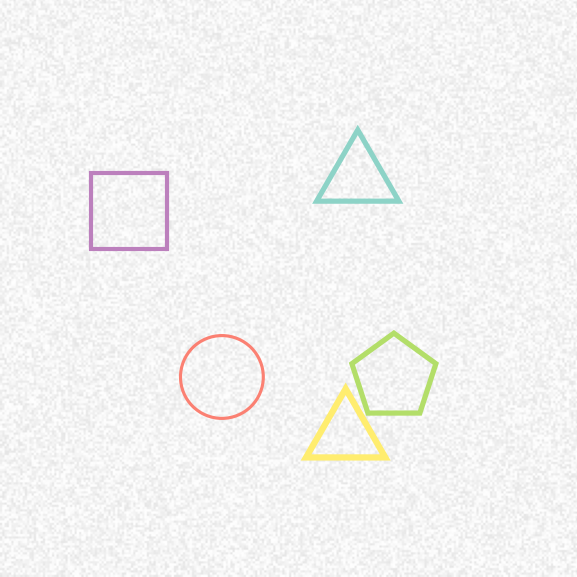[{"shape": "triangle", "thickness": 2.5, "radius": 0.41, "center": [0.619, 0.692]}, {"shape": "circle", "thickness": 1.5, "radius": 0.36, "center": [0.384, 0.346]}, {"shape": "pentagon", "thickness": 2.5, "radius": 0.38, "center": [0.682, 0.346]}, {"shape": "square", "thickness": 2, "radius": 0.33, "center": [0.224, 0.633]}, {"shape": "triangle", "thickness": 3, "radius": 0.4, "center": [0.599, 0.247]}]